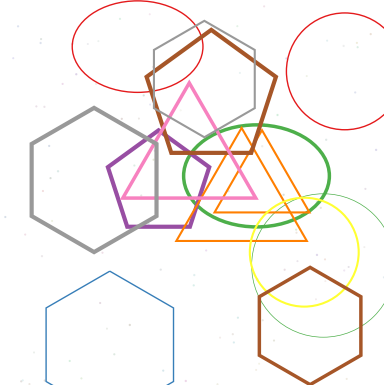[{"shape": "circle", "thickness": 1, "radius": 0.76, "center": [0.896, 0.815]}, {"shape": "oval", "thickness": 1, "radius": 0.85, "center": [0.357, 0.879]}, {"shape": "hexagon", "thickness": 1, "radius": 0.96, "center": [0.285, 0.105]}, {"shape": "oval", "thickness": 2.5, "radius": 0.95, "center": [0.666, 0.543]}, {"shape": "circle", "thickness": 0.5, "radius": 0.93, "center": [0.84, 0.31]}, {"shape": "pentagon", "thickness": 3, "radius": 0.69, "center": [0.412, 0.523]}, {"shape": "triangle", "thickness": 1.5, "radius": 0.98, "center": [0.628, 0.472]}, {"shape": "triangle", "thickness": 1.5, "radius": 0.71, "center": [0.681, 0.519]}, {"shape": "circle", "thickness": 1.5, "radius": 0.71, "center": [0.79, 0.345]}, {"shape": "hexagon", "thickness": 2.5, "radius": 0.76, "center": [0.805, 0.153]}, {"shape": "pentagon", "thickness": 3, "radius": 0.88, "center": [0.549, 0.746]}, {"shape": "triangle", "thickness": 2.5, "radius": 1.0, "center": [0.492, 0.585]}, {"shape": "hexagon", "thickness": 1.5, "radius": 0.76, "center": [0.531, 0.795]}, {"shape": "hexagon", "thickness": 3, "radius": 0.94, "center": [0.244, 0.532]}]